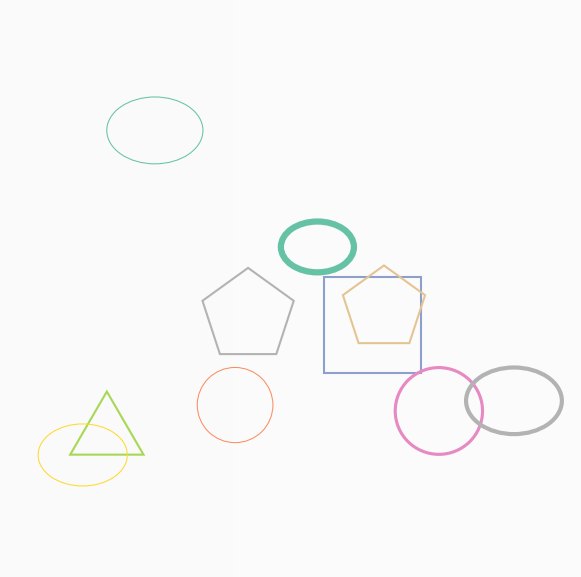[{"shape": "oval", "thickness": 0.5, "radius": 0.41, "center": [0.266, 0.773]}, {"shape": "oval", "thickness": 3, "radius": 0.31, "center": [0.546, 0.572]}, {"shape": "circle", "thickness": 0.5, "radius": 0.33, "center": [0.404, 0.298]}, {"shape": "square", "thickness": 1, "radius": 0.42, "center": [0.641, 0.436]}, {"shape": "circle", "thickness": 1.5, "radius": 0.38, "center": [0.755, 0.288]}, {"shape": "triangle", "thickness": 1, "radius": 0.36, "center": [0.184, 0.248]}, {"shape": "oval", "thickness": 0.5, "radius": 0.38, "center": [0.142, 0.211]}, {"shape": "pentagon", "thickness": 1, "radius": 0.37, "center": [0.661, 0.465]}, {"shape": "oval", "thickness": 2, "radius": 0.41, "center": [0.884, 0.305]}, {"shape": "pentagon", "thickness": 1, "radius": 0.41, "center": [0.427, 0.453]}]